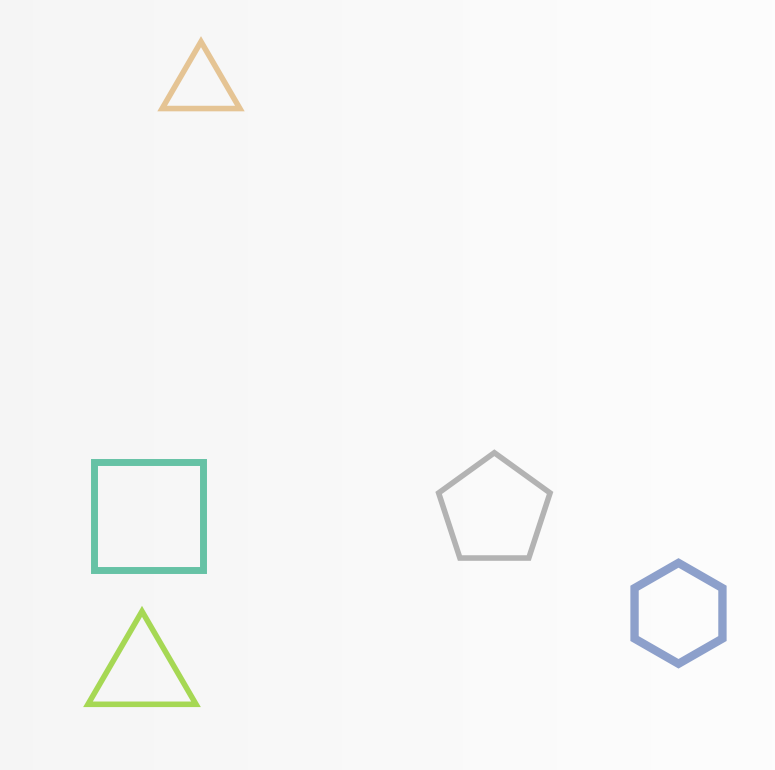[{"shape": "square", "thickness": 2.5, "radius": 0.35, "center": [0.191, 0.33]}, {"shape": "hexagon", "thickness": 3, "radius": 0.33, "center": [0.875, 0.203]}, {"shape": "triangle", "thickness": 2, "radius": 0.4, "center": [0.183, 0.126]}, {"shape": "triangle", "thickness": 2, "radius": 0.29, "center": [0.259, 0.888]}, {"shape": "pentagon", "thickness": 2, "radius": 0.38, "center": [0.638, 0.336]}]